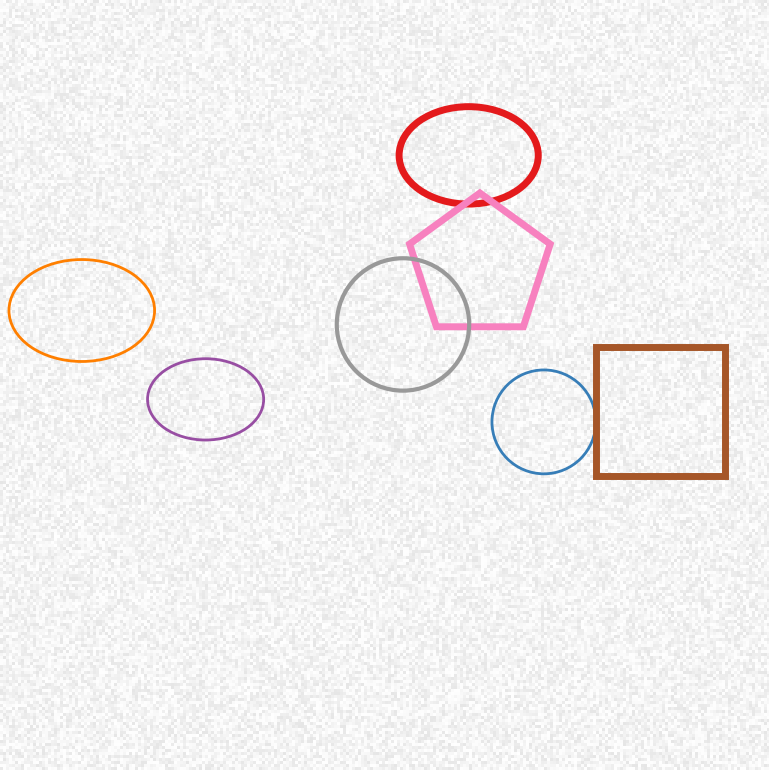[{"shape": "oval", "thickness": 2.5, "radius": 0.45, "center": [0.609, 0.798]}, {"shape": "circle", "thickness": 1, "radius": 0.34, "center": [0.706, 0.452]}, {"shape": "oval", "thickness": 1, "radius": 0.38, "center": [0.267, 0.481]}, {"shape": "oval", "thickness": 1, "radius": 0.47, "center": [0.106, 0.597]}, {"shape": "square", "thickness": 2.5, "radius": 0.42, "center": [0.858, 0.466]}, {"shape": "pentagon", "thickness": 2.5, "radius": 0.48, "center": [0.623, 0.653]}, {"shape": "circle", "thickness": 1.5, "radius": 0.43, "center": [0.523, 0.579]}]